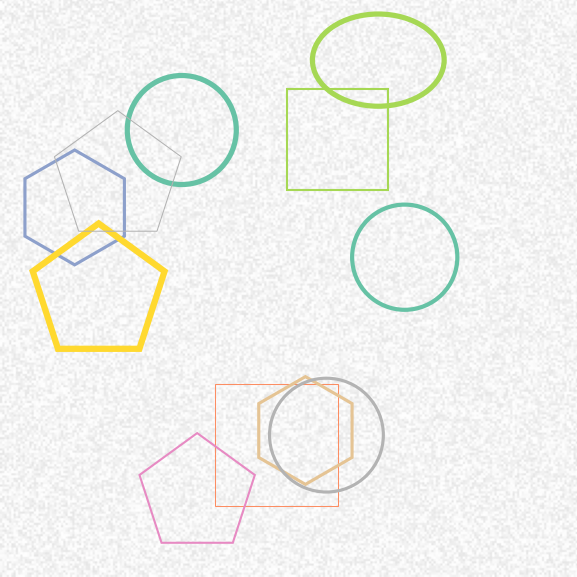[{"shape": "circle", "thickness": 2, "radius": 0.46, "center": [0.701, 0.554]}, {"shape": "circle", "thickness": 2.5, "radius": 0.47, "center": [0.315, 0.774]}, {"shape": "square", "thickness": 0.5, "radius": 0.53, "center": [0.478, 0.229]}, {"shape": "hexagon", "thickness": 1.5, "radius": 0.5, "center": [0.129, 0.64]}, {"shape": "pentagon", "thickness": 1, "radius": 0.52, "center": [0.341, 0.144]}, {"shape": "square", "thickness": 1, "radius": 0.44, "center": [0.584, 0.757]}, {"shape": "oval", "thickness": 2.5, "radius": 0.57, "center": [0.655, 0.895]}, {"shape": "pentagon", "thickness": 3, "radius": 0.6, "center": [0.171, 0.492]}, {"shape": "hexagon", "thickness": 1.5, "radius": 0.47, "center": [0.529, 0.254]}, {"shape": "circle", "thickness": 1.5, "radius": 0.49, "center": [0.565, 0.246]}, {"shape": "pentagon", "thickness": 0.5, "radius": 0.58, "center": [0.204, 0.692]}]